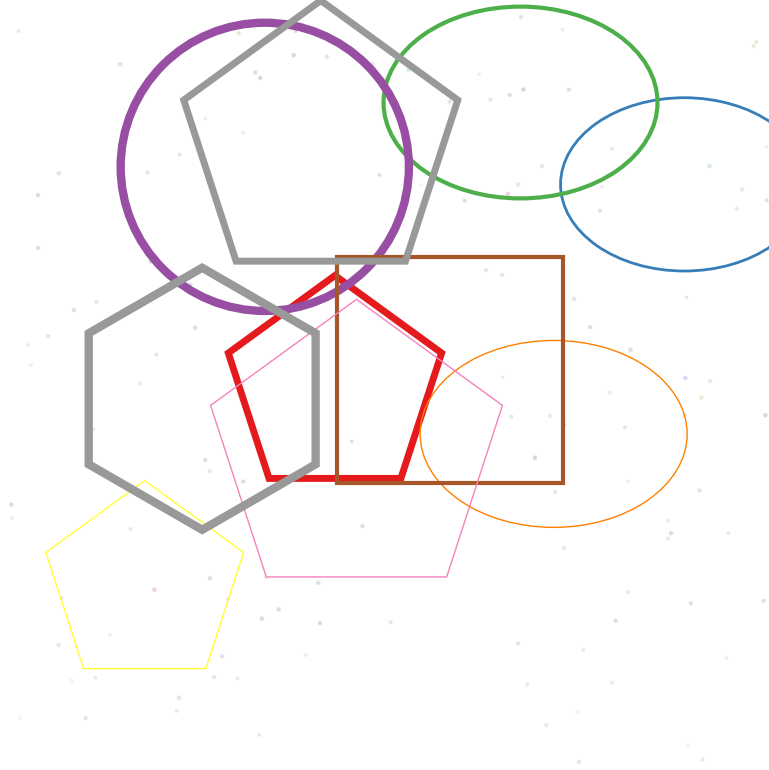[{"shape": "pentagon", "thickness": 2.5, "radius": 0.73, "center": [0.435, 0.497]}, {"shape": "oval", "thickness": 1, "radius": 0.8, "center": [0.889, 0.761]}, {"shape": "oval", "thickness": 1.5, "radius": 0.89, "center": [0.676, 0.867]}, {"shape": "circle", "thickness": 3, "radius": 0.94, "center": [0.344, 0.783]}, {"shape": "oval", "thickness": 0.5, "radius": 0.87, "center": [0.719, 0.436]}, {"shape": "pentagon", "thickness": 0.5, "radius": 0.68, "center": [0.188, 0.241]}, {"shape": "square", "thickness": 1.5, "radius": 0.73, "center": [0.584, 0.52]}, {"shape": "pentagon", "thickness": 0.5, "radius": 1.0, "center": [0.463, 0.412]}, {"shape": "pentagon", "thickness": 2.5, "radius": 0.94, "center": [0.417, 0.812]}, {"shape": "hexagon", "thickness": 3, "radius": 0.85, "center": [0.263, 0.482]}]